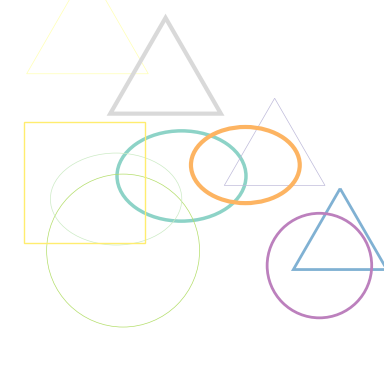[{"shape": "oval", "thickness": 2.5, "radius": 0.84, "center": [0.471, 0.543]}, {"shape": "triangle", "thickness": 0.5, "radius": 0.91, "center": [0.227, 0.9]}, {"shape": "triangle", "thickness": 0.5, "radius": 0.76, "center": [0.713, 0.594]}, {"shape": "triangle", "thickness": 2, "radius": 0.7, "center": [0.883, 0.37]}, {"shape": "oval", "thickness": 3, "radius": 0.71, "center": [0.637, 0.571]}, {"shape": "circle", "thickness": 0.5, "radius": 0.99, "center": [0.32, 0.349]}, {"shape": "triangle", "thickness": 3, "radius": 0.83, "center": [0.43, 0.788]}, {"shape": "circle", "thickness": 2, "radius": 0.68, "center": [0.83, 0.31]}, {"shape": "oval", "thickness": 0.5, "radius": 0.85, "center": [0.302, 0.483]}, {"shape": "square", "thickness": 1, "radius": 0.79, "center": [0.219, 0.526]}]